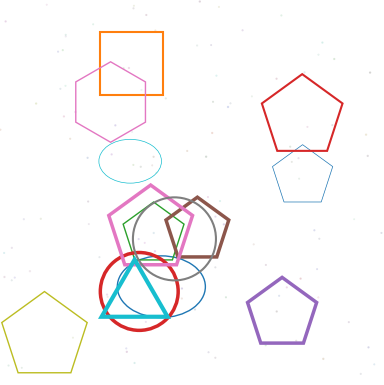[{"shape": "pentagon", "thickness": 0.5, "radius": 0.41, "center": [0.786, 0.542]}, {"shape": "oval", "thickness": 1, "radius": 0.57, "center": [0.419, 0.255]}, {"shape": "square", "thickness": 1.5, "radius": 0.41, "center": [0.342, 0.835]}, {"shape": "pentagon", "thickness": 1, "radius": 0.42, "center": [0.399, 0.392]}, {"shape": "pentagon", "thickness": 1.5, "radius": 0.55, "center": [0.785, 0.697]}, {"shape": "circle", "thickness": 2.5, "radius": 0.51, "center": [0.362, 0.243]}, {"shape": "pentagon", "thickness": 2.5, "radius": 0.47, "center": [0.733, 0.185]}, {"shape": "pentagon", "thickness": 2.5, "radius": 0.43, "center": [0.513, 0.402]}, {"shape": "pentagon", "thickness": 2.5, "radius": 0.57, "center": [0.391, 0.405]}, {"shape": "hexagon", "thickness": 1, "radius": 0.52, "center": [0.287, 0.735]}, {"shape": "circle", "thickness": 1.5, "radius": 0.54, "center": [0.453, 0.38]}, {"shape": "pentagon", "thickness": 1, "radius": 0.58, "center": [0.116, 0.126]}, {"shape": "triangle", "thickness": 3, "radius": 0.49, "center": [0.35, 0.227]}, {"shape": "oval", "thickness": 0.5, "radius": 0.41, "center": [0.338, 0.581]}]